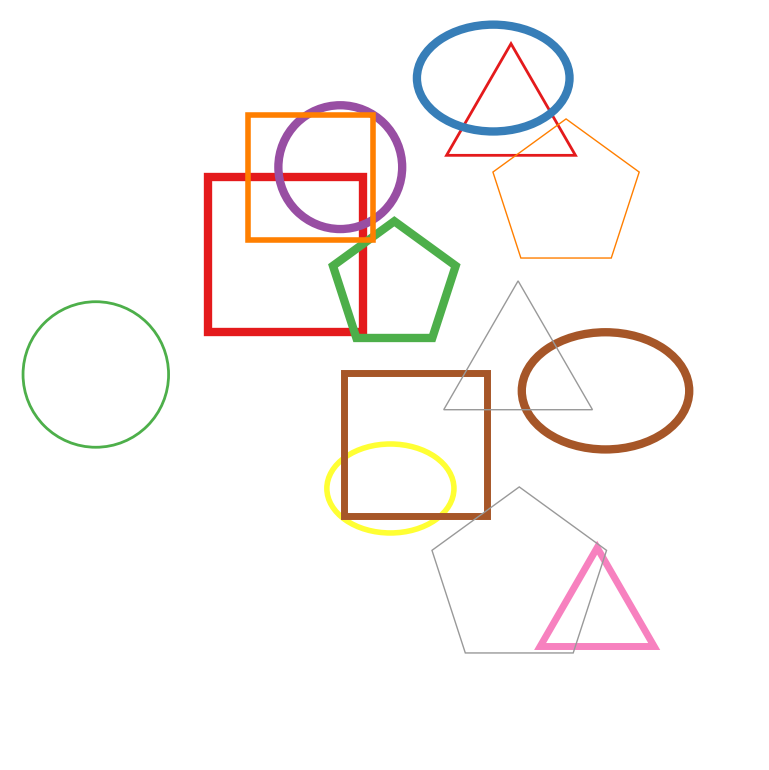[{"shape": "square", "thickness": 3, "radius": 0.5, "center": [0.371, 0.67]}, {"shape": "triangle", "thickness": 1, "radius": 0.48, "center": [0.664, 0.847]}, {"shape": "oval", "thickness": 3, "radius": 0.5, "center": [0.641, 0.899]}, {"shape": "circle", "thickness": 1, "radius": 0.47, "center": [0.124, 0.514]}, {"shape": "pentagon", "thickness": 3, "radius": 0.42, "center": [0.512, 0.629]}, {"shape": "circle", "thickness": 3, "radius": 0.4, "center": [0.442, 0.783]}, {"shape": "square", "thickness": 2, "radius": 0.41, "center": [0.403, 0.769]}, {"shape": "pentagon", "thickness": 0.5, "radius": 0.5, "center": [0.735, 0.746]}, {"shape": "oval", "thickness": 2, "radius": 0.41, "center": [0.507, 0.366]}, {"shape": "square", "thickness": 2.5, "radius": 0.46, "center": [0.539, 0.423]}, {"shape": "oval", "thickness": 3, "radius": 0.54, "center": [0.786, 0.492]}, {"shape": "triangle", "thickness": 2.5, "radius": 0.43, "center": [0.776, 0.203]}, {"shape": "triangle", "thickness": 0.5, "radius": 0.56, "center": [0.673, 0.524]}, {"shape": "pentagon", "thickness": 0.5, "radius": 0.6, "center": [0.674, 0.248]}]